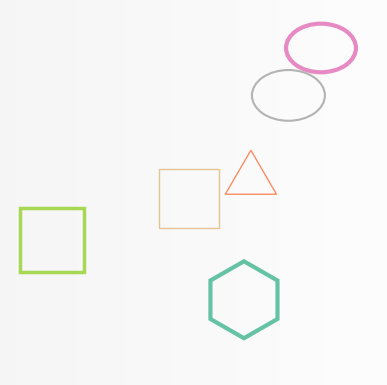[{"shape": "hexagon", "thickness": 3, "radius": 0.5, "center": [0.63, 0.221]}, {"shape": "triangle", "thickness": 1, "radius": 0.38, "center": [0.647, 0.534]}, {"shape": "oval", "thickness": 3, "radius": 0.45, "center": [0.828, 0.875]}, {"shape": "square", "thickness": 2.5, "radius": 0.42, "center": [0.134, 0.377]}, {"shape": "square", "thickness": 1, "radius": 0.39, "center": [0.489, 0.485]}, {"shape": "oval", "thickness": 1.5, "radius": 0.47, "center": [0.744, 0.752]}]